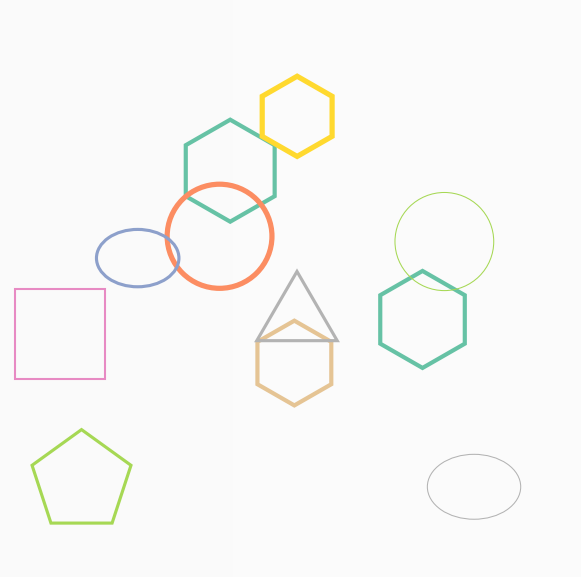[{"shape": "hexagon", "thickness": 2, "radius": 0.42, "center": [0.727, 0.446]}, {"shape": "hexagon", "thickness": 2, "radius": 0.44, "center": [0.396, 0.704]}, {"shape": "circle", "thickness": 2.5, "radius": 0.45, "center": [0.378, 0.59]}, {"shape": "oval", "thickness": 1.5, "radius": 0.35, "center": [0.237, 0.552]}, {"shape": "square", "thickness": 1, "radius": 0.39, "center": [0.103, 0.42]}, {"shape": "circle", "thickness": 0.5, "radius": 0.42, "center": [0.764, 0.581]}, {"shape": "pentagon", "thickness": 1.5, "radius": 0.45, "center": [0.14, 0.166]}, {"shape": "hexagon", "thickness": 2.5, "radius": 0.35, "center": [0.511, 0.798]}, {"shape": "hexagon", "thickness": 2, "radius": 0.37, "center": [0.506, 0.37]}, {"shape": "oval", "thickness": 0.5, "radius": 0.4, "center": [0.816, 0.156]}, {"shape": "triangle", "thickness": 1.5, "radius": 0.4, "center": [0.511, 0.449]}]